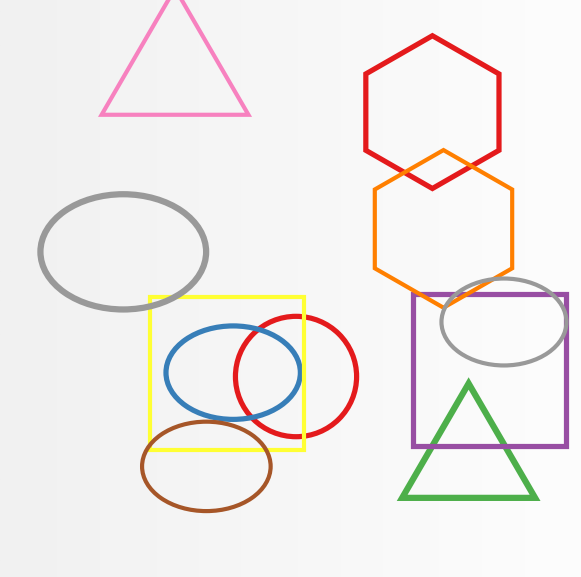[{"shape": "hexagon", "thickness": 2.5, "radius": 0.66, "center": [0.744, 0.805]}, {"shape": "circle", "thickness": 2.5, "radius": 0.52, "center": [0.509, 0.347]}, {"shape": "oval", "thickness": 2.5, "radius": 0.58, "center": [0.401, 0.354]}, {"shape": "triangle", "thickness": 3, "radius": 0.66, "center": [0.806, 0.203]}, {"shape": "square", "thickness": 2.5, "radius": 0.66, "center": [0.842, 0.358]}, {"shape": "hexagon", "thickness": 2, "radius": 0.68, "center": [0.763, 0.603]}, {"shape": "square", "thickness": 2, "radius": 0.66, "center": [0.391, 0.352]}, {"shape": "oval", "thickness": 2, "radius": 0.55, "center": [0.355, 0.192]}, {"shape": "triangle", "thickness": 2, "radius": 0.73, "center": [0.301, 0.873]}, {"shape": "oval", "thickness": 3, "radius": 0.71, "center": [0.212, 0.563]}, {"shape": "oval", "thickness": 2, "radius": 0.54, "center": [0.867, 0.442]}]